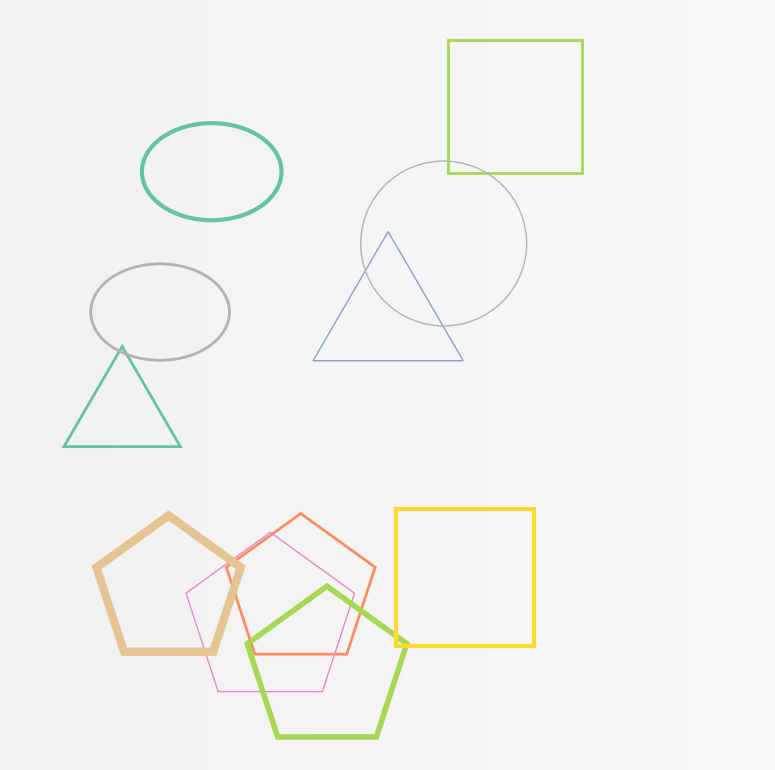[{"shape": "triangle", "thickness": 1, "radius": 0.43, "center": [0.158, 0.463]}, {"shape": "oval", "thickness": 1.5, "radius": 0.45, "center": [0.273, 0.777]}, {"shape": "pentagon", "thickness": 1, "radius": 0.5, "center": [0.388, 0.232]}, {"shape": "triangle", "thickness": 0.5, "radius": 0.56, "center": [0.501, 0.587]}, {"shape": "pentagon", "thickness": 0.5, "radius": 0.57, "center": [0.349, 0.194]}, {"shape": "pentagon", "thickness": 2, "radius": 0.54, "center": [0.422, 0.13]}, {"shape": "square", "thickness": 1, "radius": 0.43, "center": [0.664, 0.862]}, {"shape": "square", "thickness": 1.5, "radius": 0.45, "center": [0.6, 0.25]}, {"shape": "pentagon", "thickness": 3, "radius": 0.49, "center": [0.218, 0.233]}, {"shape": "oval", "thickness": 1, "radius": 0.45, "center": [0.207, 0.595]}, {"shape": "circle", "thickness": 0.5, "radius": 0.54, "center": [0.573, 0.684]}]